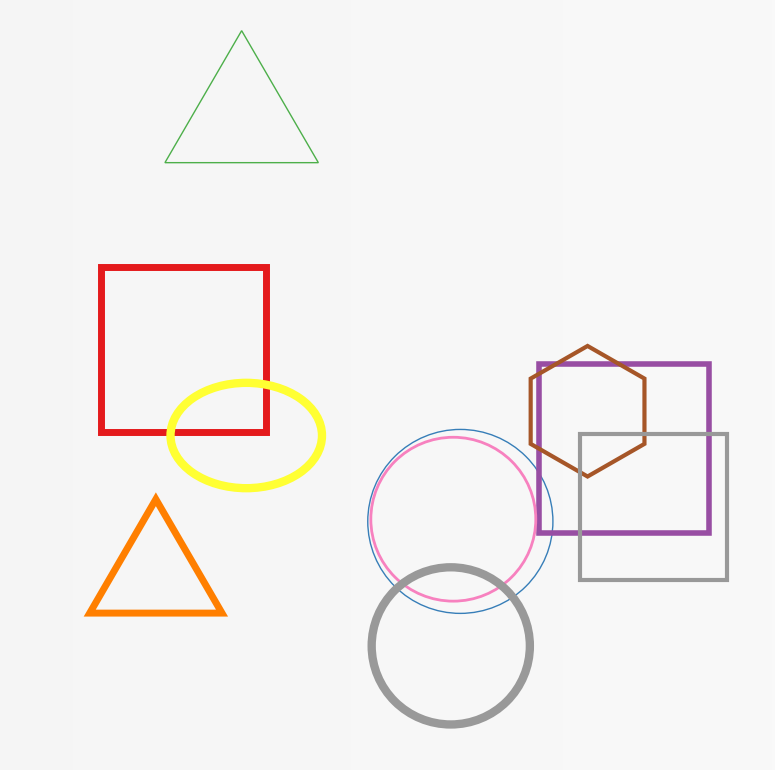[{"shape": "square", "thickness": 2.5, "radius": 0.53, "center": [0.237, 0.546]}, {"shape": "circle", "thickness": 0.5, "radius": 0.6, "center": [0.594, 0.323]}, {"shape": "triangle", "thickness": 0.5, "radius": 0.57, "center": [0.312, 0.846]}, {"shape": "square", "thickness": 2, "radius": 0.55, "center": [0.805, 0.417]}, {"shape": "triangle", "thickness": 2.5, "radius": 0.49, "center": [0.201, 0.253]}, {"shape": "oval", "thickness": 3, "radius": 0.49, "center": [0.318, 0.434]}, {"shape": "hexagon", "thickness": 1.5, "radius": 0.42, "center": [0.758, 0.466]}, {"shape": "circle", "thickness": 1, "radius": 0.53, "center": [0.585, 0.326]}, {"shape": "square", "thickness": 1.5, "radius": 0.47, "center": [0.843, 0.342]}, {"shape": "circle", "thickness": 3, "radius": 0.51, "center": [0.582, 0.161]}]